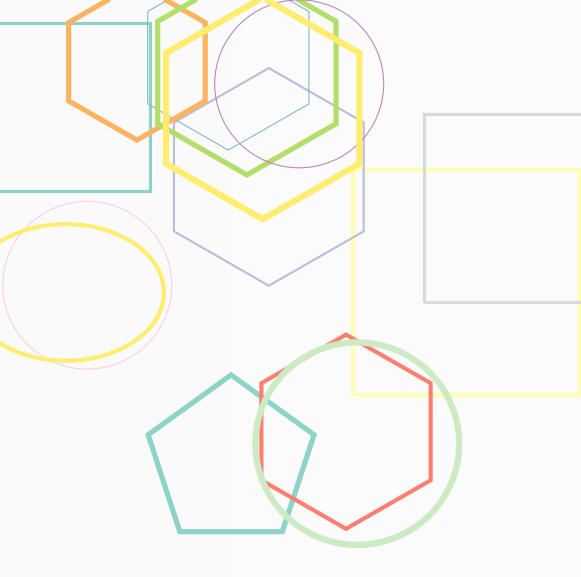[{"shape": "square", "thickness": 1.5, "radius": 0.73, "center": [0.112, 0.814]}, {"shape": "pentagon", "thickness": 2.5, "radius": 0.75, "center": [0.398, 0.2]}, {"shape": "square", "thickness": 2, "radius": 0.98, "center": [0.802, 0.509]}, {"shape": "hexagon", "thickness": 1, "radius": 0.94, "center": [0.462, 0.693]}, {"shape": "hexagon", "thickness": 2, "radius": 0.84, "center": [0.595, 0.252]}, {"shape": "hexagon", "thickness": 0.5, "radius": 0.8, "center": [0.393, 0.899]}, {"shape": "hexagon", "thickness": 2.5, "radius": 0.68, "center": [0.236, 0.892]}, {"shape": "hexagon", "thickness": 2.5, "radius": 0.89, "center": [0.425, 0.873]}, {"shape": "circle", "thickness": 0.5, "radius": 0.73, "center": [0.15, 0.505]}, {"shape": "square", "thickness": 1.5, "radius": 0.81, "center": [0.892, 0.639]}, {"shape": "circle", "thickness": 0.5, "radius": 0.73, "center": [0.515, 0.854]}, {"shape": "circle", "thickness": 3, "radius": 0.88, "center": [0.615, 0.231]}, {"shape": "oval", "thickness": 2, "radius": 0.85, "center": [0.113, 0.493]}, {"shape": "hexagon", "thickness": 3, "radius": 0.96, "center": [0.452, 0.811]}]